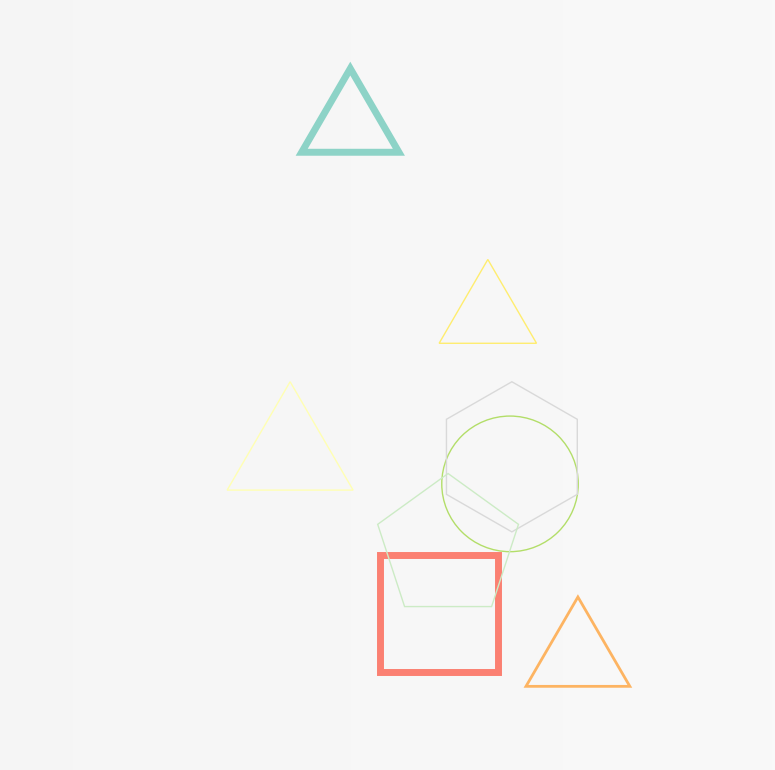[{"shape": "triangle", "thickness": 2.5, "radius": 0.36, "center": [0.452, 0.838]}, {"shape": "triangle", "thickness": 0.5, "radius": 0.47, "center": [0.374, 0.41]}, {"shape": "square", "thickness": 2.5, "radius": 0.38, "center": [0.566, 0.203]}, {"shape": "triangle", "thickness": 1, "radius": 0.39, "center": [0.746, 0.147]}, {"shape": "circle", "thickness": 0.5, "radius": 0.44, "center": [0.658, 0.372]}, {"shape": "hexagon", "thickness": 0.5, "radius": 0.49, "center": [0.66, 0.407]}, {"shape": "pentagon", "thickness": 0.5, "radius": 0.48, "center": [0.578, 0.29]}, {"shape": "triangle", "thickness": 0.5, "radius": 0.36, "center": [0.629, 0.59]}]